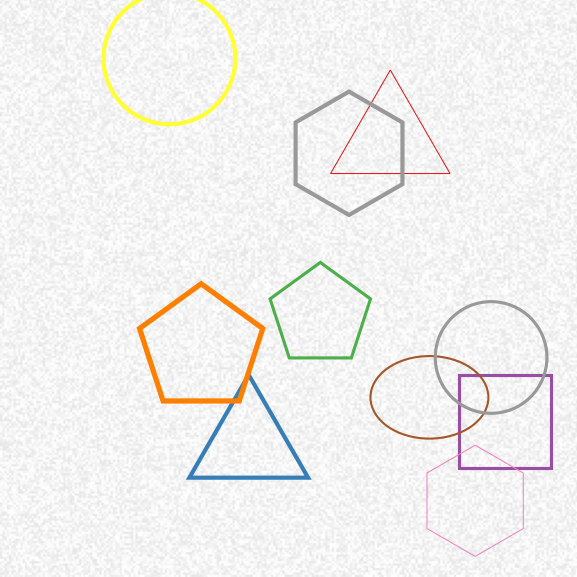[{"shape": "triangle", "thickness": 0.5, "radius": 0.6, "center": [0.676, 0.758]}, {"shape": "triangle", "thickness": 2, "radius": 0.59, "center": [0.431, 0.231]}, {"shape": "pentagon", "thickness": 1.5, "radius": 0.46, "center": [0.555, 0.453]}, {"shape": "square", "thickness": 1.5, "radius": 0.4, "center": [0.874, 0.27]}, {"shape": "pentagon", "thickness": 2.5, "radius": 0.56, "center": [0.348, 0.396]}, {"shape": "circle", "thickness": 2, "radius": 0.57, "center": [0.293, 0.898]}, {"shape": "oval", "thickness": 1, "radius": 0.51, "center": [0.744, 0.311]}, {"shape": "hexagon", "thickness": 0.5, "radius": 0.48, "center": [0.823, 0.132]}, {"shape": "circle", "thickness": 1.5, "radius": 0.48, "center": [0.85, 0.38]}, {"shape": "hexagon", "thickness": 2, "radius": 0.53, "center": [0.604, 0.734]}]